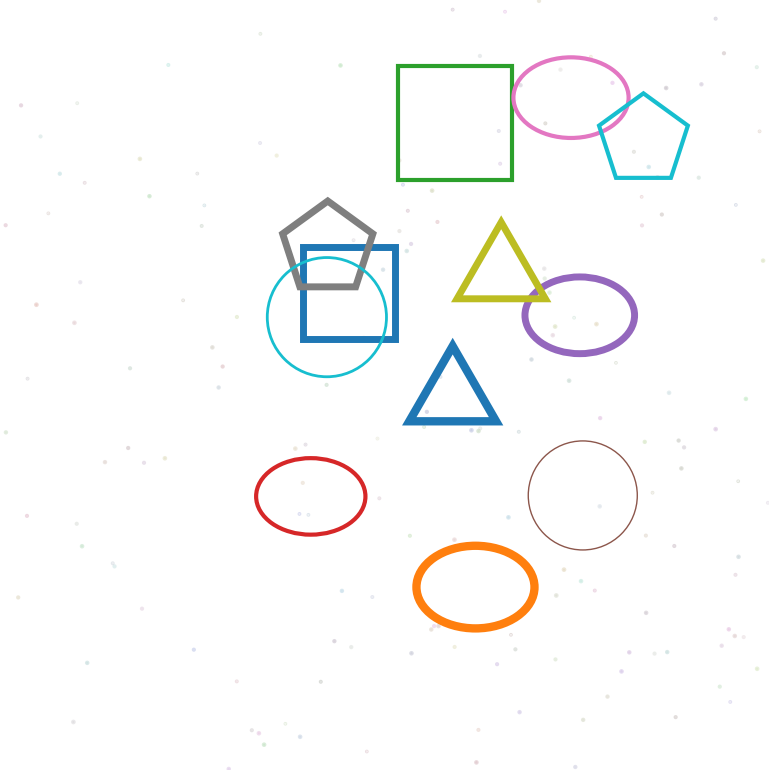[{"shape": "triangle", "thickness": 3, "radius": 0.33, "center": [0.588, 0.485]}, {"shape": "square", "thickness": 2.5, "radius": 0.3, "center": [0.454, 0.62]}, {"shape": "oval", "thickness": 3, "radius": 0.38, "center": [0.617, 0.238]}, {"shape": "square", "thickness": 1.5, "radius": 0.37, "center": [0.591, 0.841]}, {"shape": "oval", "thickness": 1.5, "radius": 0.35, "center": [0.404, 0.355]}, {"shape": "oval", "thickness": 2.5, "radius": 0.36, "center": [0.753, 0.591]}, {"shape": "circle", "thickness": 0.5, "radius": 0.35, "center": [0.757, 0.357]}, {"shape": "oval", "thickness": 1.5, "radius": 0.37, "center": [0.742, 0.873]}, {"shape": "pentagon", "thickness": 2.5, "radius": 0.31, "center": [0.426, 0.677]}, {"shape": "triangle", "thickness": 2.5, "radius": 0.33, "center": [0.651, 0.645]}, {"shape": "pentagon", "thickness": 1.5, "radius": 0.3, "center": [0.836, 0.818]}, {"shape": "circle", "thickness": 1, "radius": 0.39, "center": [0.425, 0.588]}]